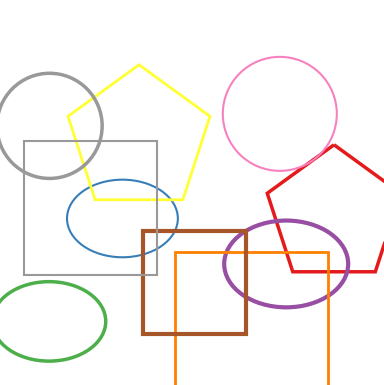[{"shape": "pentagon", "thickness": 2.5, "radius": 0.91, "center": [0.868, 0.442]}, {"shape": "oval", "thickness": 1.5, "radius": 0.72, "center": [0.318, 0.433]}, {"shape": "oval", "thickness": 2.5, "radius": 0.74, "center": [0.127, 0.165]}, {"shape": "oval", "thickness": 3, "radius": 0.81, "center": [0.743, 0.314]}, {"shape": "square", "thickness": 2, "radius": 0.99, "center": [0.654, 0.146]}, {"shape": "pentagon", "thickness": 2, "radius": 0.97, "center": [0.361, 0.638]}, {"shape": "square", "thickness": 3, "radius": 0.67, "center": [0.505, 0.267]}, {"shape": "circle", "thickness": 1.5, "radius": 0.74, "center": [0.727, 0.704]}, {"shape": "square", "thickness": 1.5, "radius": 0.87, "center": [0.235, 0.461]}, {"shape": "circle", "thickness": 2.5, "radius": 0.68, "center": [0.129, 0.673]}]